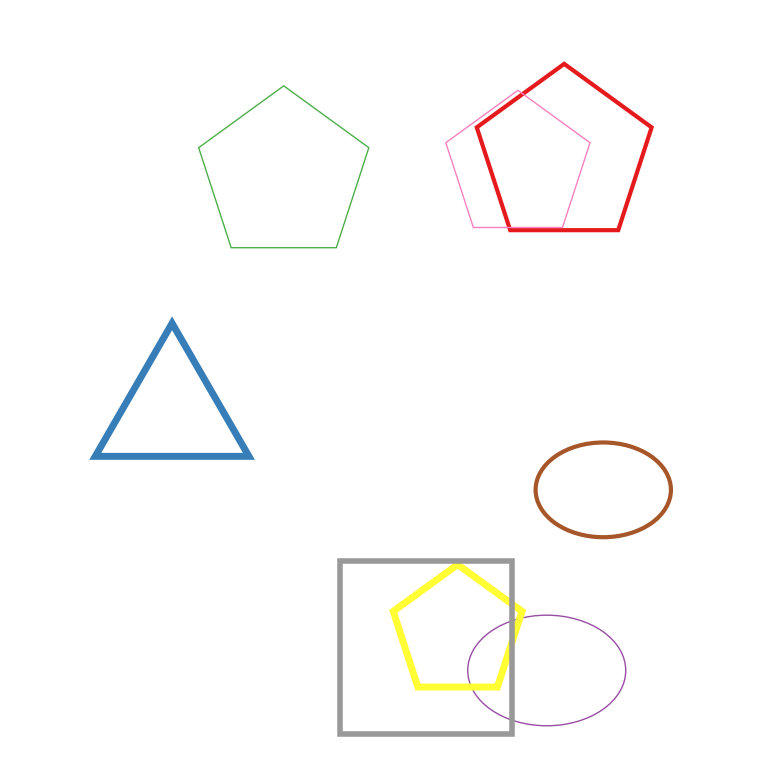[{"shape": "pentagon", "thickness": 1.5, "radius": 0.6, "center": [0.733, 0.798]}, {"shape": "triangle", "thickness": 2.5, "radius": 0.58, "center": [0.223, 0.465]}, {"shape": "pentagon", "thickness": 0.5, "radius": 0.58, "center": [0.369, 0.772]}, {"shape": "oval", "thickness": 0.5, "radius": 0.51, "center": [0.71, 0.129]}, {"shape": "pentagon", "thickness": 2.5, "radius": 0.44, "center": [0.594, 0.179]}, {"shape": "oval", "thickness": 1.5, "radius": 0.44, "center": [0.783, 0.364]}, {"shape": "pentagon", "thickness": 0.5, "radius": 0.49, "center": [0.673, 0.784]}, {"shape": "square", "thickness": 2, "radius": 0.56, "center": [0.553, 0.159]}]